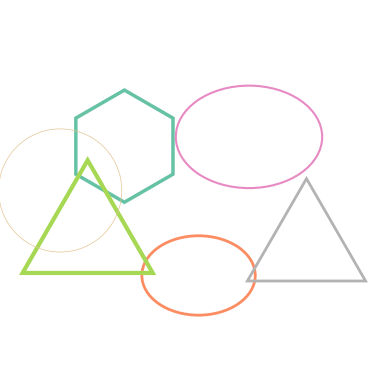[{"shape": "hexagon", "thickness": 2.5, "radius": 0.73, "center": [0.323, 0.62]}, {"shape": "oval", "thickness": 2, "radius": 0.74, "center": [0.516, 0.285]}, {"shape": "oval", "thickness": 1.5, "radius": 0.95, "center": [0.647, 0.644]}, {"shape": "triangle", "thickness": 3, "radius": 0.98, "center": [0.228, 0.389]}, {"shape": "circle", "thickness": 0.5, "radius": 0.8, "center": [0.156, 0.505]}, {"shape": "triangle", "thickness": 2, "radius": 0.89, "center": [0.796, 0.359]}]